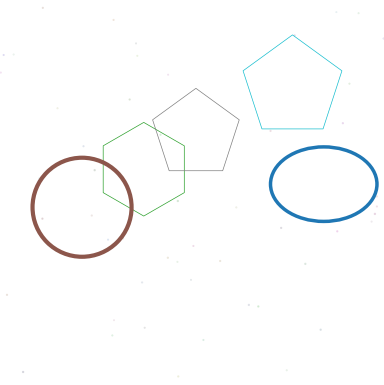[{"shape": "oval", "thickness": 2.5, "radius": 0.69, "center": [0.841, 0.522]}, {"shape": "hexagon", "thickness": 0.5, "radius": 0.61, "center": [0.373, 0.56]}, {"shape": "circle", "thickness": 3, "radius": 0.64, "center": [0.213, 0.462]}, {"shape": "pentagon", "thickness": 0.5, "radius": 0.59, "center": [0.509, 0.652]}, {"shape": "pentagon", "thickness": 0.5, "radius": 0.67, "center": [0.76, 0.774]}]